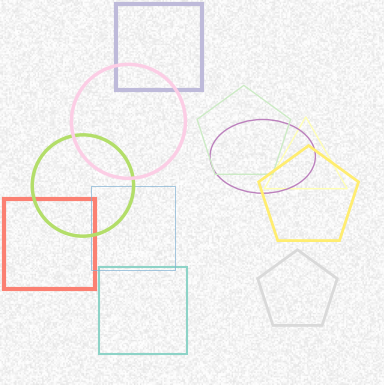[{"shape": "square", "thickness": 1.5, "radius": 0.57, "center": [0.371, 0.193]}, {"shape": "triangle", "thickness": 1, "radius": 0.62, "center": [0.794, 0.572]}, {"shape": "square", "thickness": 3, "radius": 0.56, "center": [0.412, 0.878]}, {"shape": "square", "thickness": 3, "radius": 0.59, "center": [0.129, 0.366]}, {"shape": "square", "thickness": 0.5, "radius": 0.55, "center": [0.347, 0.407]}, {"shape": "circle", "thickness": 2.5, "radius": 0.66, "center": [0.215, 0.518]}, {"shape": "circle", "thickness": 2.5, "radius": 0.74, "center": [0.334, 0.685]}, {"shape": "pentagon", "thickness": 2, "radius": 0.54, "center": [0.773, 0.243]}, {"shape": "oval", "thickness": 1, "radius": 0.68, "center": [0.682, 0.594]}, {"shape": "pentagon", "thickness": 1, "radius": 0.64, "center": [0.633, 0.651]}, {"shape": "pentagon", "thickness": 2, "radius": 0.68, "center": [0.802, 0.485]}]